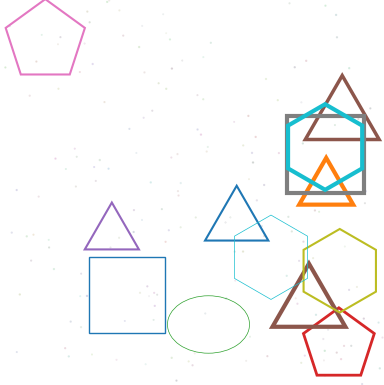[{"shape": "square", "thickness": 1, "radius": 0.49, "center": [0.329, 0.233]}, {"shape": "triangle", "thickness": 1.5, "radius": 0.47, "center": [0.615, 0.423]}, {"shape": "triangle", "thickness": 3, "radius": 0.4, "center": [0.847, 0.509]}, {"shape": "oval", "thickness": 0.5, "radius": 0.53, "center": [0.542, 0.157]}, {"shape": "pentagon", "thickness": 2, "radius": 0.48, "center": [0.88, 0.104]}, {"shape": "triangle", "thickness": 1.5, "radius": 0.41, "center": [0.291, 0.393]}, {"shape": "triangle", "thickness": 3, "radius": 0.55, "center": [0.802, 0.206]}, {"shape": "triangle", "thickness": 2.5, "radius": 0.55, "center": [0.889, 0.693]}, {"shape": "pentagon", "thickness": 1.5, "radius": 0.54, "center": [0.118, 0.894]}, {"shape": "square", "thickness": 3, "radius": 0.5, "center": [0.847, 0.599]}, {"shape": "hexagon", "thickness": 1.5, "radius": 0.54, "center": [0.882, 0.297]}, {"shape": "hexagon", "thickness": 0.5, "radius": 0.55, "center": [0.704, 0.332]}, {"shape": "hexagon", "thickness": 3, "radius": 0.56, "center": [0.844, 0.618]}]